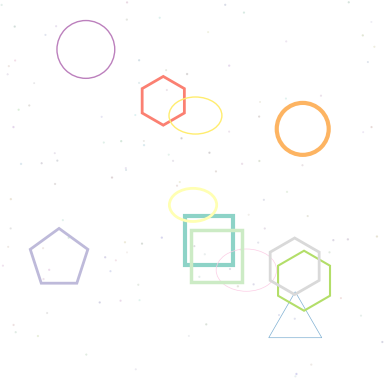[{"shape": "square", "thickness": 3, "radius": 0.31, "center": [0.543, 0.376]}, {"shape": "oval", "thickness": 2, "radius": 0.31, "center": [0.501, 0.468]}, {"shape": "pentagon", "thickness": 2, "radius": 0.39, "center": [0.153, 0.328]}, {"shape": "hexagon", "thickness": 2, "radius": 0.32, "center": [0.424, 0.738]}, {"shape": "triangle", "thickness": 0.5, "radius": 0.4, "center": [0.767, 0.163]}, {"shape": "circle", "thickness": 3, "radius": 0.34, "center": [0.786, 0.665]}, {"shape": "hexagon", "thickness": 1.5, "radius": 0.39, "center": [0.79, 0.271]}, {"shape": "oval", "thickness": 0.5, "radius": 0.39, "center": [0.64, 0.298]}, {"shape": "hexagon", "thickness": 2, "radius": 0.37, "center": [0.765, 0.308]}, {"shape": "circle", "thickness": 1, "radius": 0.38, "center": [0.223, 0.872]}, {"shape": "square", "thickness": 2.5, "radius": 0.34, "center": [0.563, 0.335]}, {"shape": "oval", "thickness": 1, "radius": 0.34, "center": [0.508, 0.7]}]